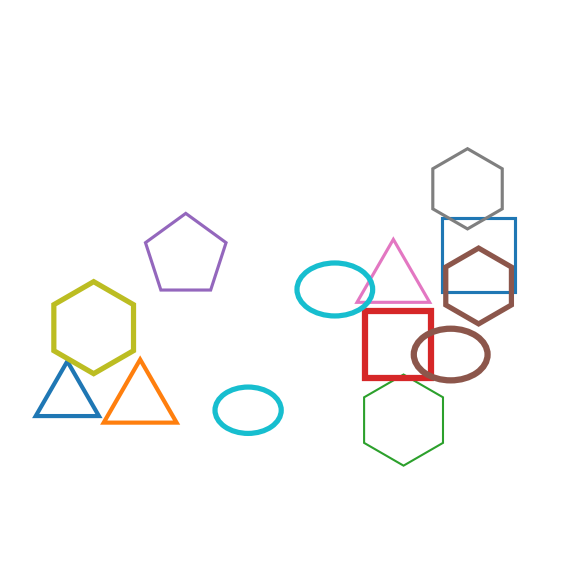[{"shape": "square", "thickness": 1.5, "radius": 0.32, "center": [0.828, 0.558]}, {"shape": "triangle", "thickness": 2, "radius": 0.32, "center": [0.117, 0.31]}, {"shape": "triangle", "thickness": 2, "radius": 0.36, "center": [0.243, 0.304]}, {"shape": "hexagon", "thickness": 1, "radius": 0.39, "center": [0.699, 0.272]}, {"shape": "square", "thickness": 3, "radius": 0.29, "center": [0.689, 0.402]}, {"shape": "pentagon", "thickness": 1.5, "radius": 0.37, "center": [0.322, 0.556]}, {"shape": "oval", "thickness": 3, "radius": 0.32, "center": [0.78, 0.385]}, {"shape": "hexagon", "thickness": 2.5, "radius": 0.33, "center": [0.829, 0.504]}, {"shape": "triangle", "thickness": 1.5, "radius": 0.36, "center": [0.681, 0.512]}, {"shape": "hexagon", "thickness": 1.5, "radius": 0.35, "center": [0.81, 0.672]}, {"shape": "hexagon", "thickness": 2.5, "radius": 0.4, "center": [0.162, 0.432]}, {"shape": "oval", "thickness": 2.5, "radius": 0.33, "center": [0.58, 0.498]}, {"shape": "oval", "thickness": 2.5, "radius": 0.29, "center": [0.43, 0.289]}]